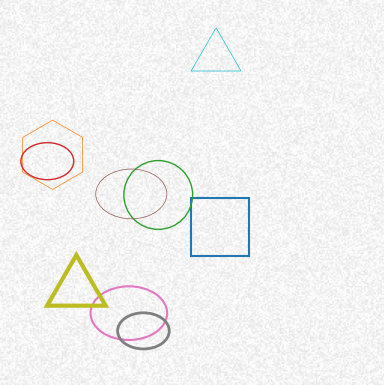[{"shape": "square", "thickness": 1.5, "radius": 0.37, "center": [0.571, 0.41]}, {"shape": "hexagon", "thickness": 0.5, "radius": 0.45, "center": [0.137, 0.598]}, {"shape": "circle", "thickness": 1, "radius": 0.45, "center": [0.411, 0.494]}, {"shape": "oval", "thickness": 1, "radius": 0.34, "center": [0.123, 0.581]}, {"shape": "oval", "thickness": 0.5, "radius": 0.46, "center": [0.341, 0.496]}, {"shape": "oval", "thickness": 1.5, "radius": 0.5, "center": [0.335, 0.187]}, {"shape": "oval", "thickness": 2, "radius": 0.34, "center": [0.373, 0.141]}, {"shape": "triangle", "thickness": 3, "radius": 0.44, "center": [0.198, 0.25]}, {"shape": "triangle", "thickness": 0.5, "radius": 0.37, "center": [0.561, 0.853]}]